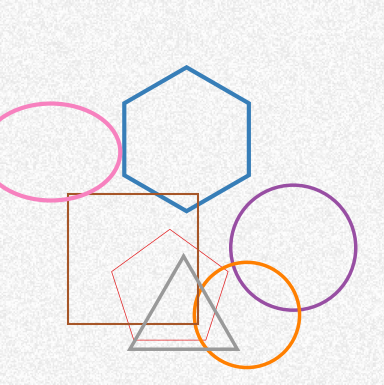[{"shape": "pentagon", "thickness": 0.5, "radius": 0.8, "center": [0.441, 0.245]}, {"shape": "hexagon", "thickness": 3, "radius": 0.93, "center": [0.485, 0.638]}, {"shape": "circle", "thickness": 2.5, "radius": 0.81, "center": [0.762, 0.357]}, {"shape": "circle", "thickness": 2.5, "radius": 0.68, "center": [0.641, 0.182]}, {"shape": "square", "thickness": 1.5, "radius": 0.84, "center": [0.346, 0.327]}, {"shape": "oval", "thickness": 3, "radius": 0.9, "center": [0.133, 0.605]}, {"shape": "triangle", "thickness": 2.5, "radius": 0.81, "center": [0.477, 0.173]}]